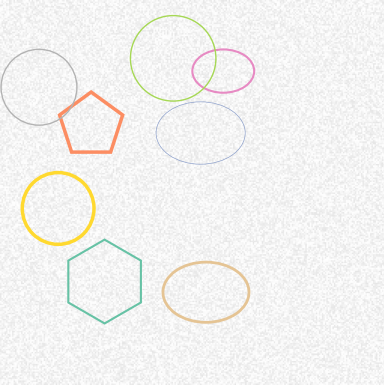[{"shape": "hexagon", "thickness": 1.5, "radius": 0.54, "center": [0.272, 0.269]}, {"shape": "pentagon", "thickness": 2.5, "radius": 0.43, "center": [0.237, 0.675]}, {"shape": "oval", "thickness": 0.5, "radius": 0.58, "center": [0.521, 0.654]}, {"shape": "oval", "thickness": 1.5, "radius": 0.4, "center": [0.58, 0.815]}, {"shape": "circle", "thickness": 1, "radius": 0.56, "center": [0.45, 0.848]}, {"shape": "circle", "thickness": 2.5, "radius": 0.47, "center": [0.151, 0.459]}, {"shape": "oval", "thickness": 2, "radius": 0.56, "center": [0.535, 0.241]}, {"shape": "circle", "thickness": 1, "radius": 0.49, "center": [0.101, 0.773]}]